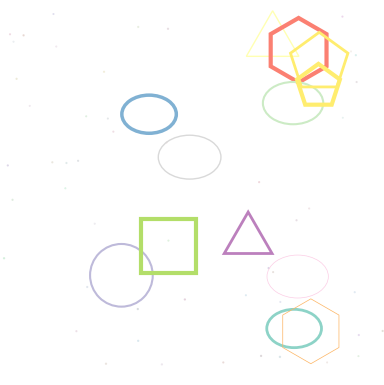[{"shape": "oval", "thickness": 2, "radius": 0.36, "center": [0.764, 0.147]}, {"shape": "triangle", "thickness": 1, "radius": 0.39, "center": [0.708, 0.893]}, {"shape": "circle", "thickness": 1.5, "radius": 0.41, "center": [0.315, 0.285]}, {"shape": "hexagon", "thickness": 3, "radius": 0.42, "center": [0.776, 0.87]}, {"shape": "oval", "thickness": 2.5, "radius": 0.35, "center": [0.387, 0.703]}, {"shape": "hexagon", "thickness": 0.5, "radius": 0.42, "center": [0.807, 0.14]}, {"shape": "square", "thickness": 3, "radius": 0.35, "center": [0.437, 0.361]}, {"shape": "oval", "thickness": 0.5, "radius": 0.4, "center": [0.773, 0.282]}, {"shape": "oval", "thickness": 1, "radius": 0.41, "center": [0.493, 0.592]}, {"shape": "triangle", "thickness": 2, "radius": 0.36, "center": [0.645, 0.377]}, {"shape": "oval", "thickness": 1.5, "radius": 0.39, "center": [0.761, 0.732]}, {"shape": "pentagon", "thickness": 2, "radius": 0.39, "center": [0.829, 0.838]}, {"shape": "pentagon", "thickness": 3, "radius": 0.29, "center": [0.827, 0.775]}]